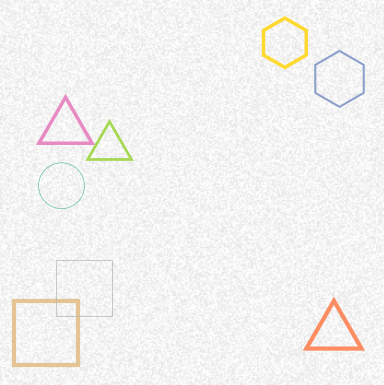[{"shape": "circle", "thickness": 0.5, "radius": 0.3, "center": [0.16, 0.518]}, {"shape": "triangle", "thickness": 3, "radius": 0.41, "center": [0.867, 0.136]}, {"shape": "hexagon", "thickness": 1.5, "radius": 0.36, "center": [0.882, 0.795]}, {"shape": "triangle", "thickness": 2.5, "radius": 0.4, "center": [0.17, 0.668]}, {"shape": "triangle", "thickness": 2, "radius": 0.33, "center": [0.285, 0.619]}, {"shape": "hexagon", "thickness": 2.5, "radius": 0.32, "center": [0.74, 0.889]}, {"shape": "square", "thickness": 3, "radius": 0.42, "center": [0.12, 0.134]}, {"shape": "square", "thickness": 0.5, "radius": 0.36, "center": [0.219, 0.252]}]